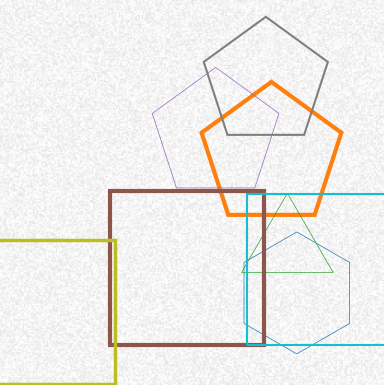[{"shape": "hexagon", "thickness": 0.5, "radius": 0.79, "center": [0.771, 0.239]}, {"shape": "pentagon", "thickness": 3, "radius": 0.95, "center": [0.705, 0.596]}, {"shape": "triangle", "thickness": 0.5, "radius": 0.69, "center": [0.746, 0.361]}, {"shape": "pentagon", "thickness": 0.5, "radius": 0.87, "center": [0.56, 0.652]}, {"shape": "square", "thickness": 3, "radius": 1.0, "center": [0.485, 0.305]}, {"shape": "pentagon", "thickness": 1.5, "radius": 0.85, "center": [0.69, 0.787]}, {"shape": "square", "thickness": 2.5, "radius": 0.93, "center": [0.113, 0.19]}, {"shape": "square", "thickness": 1.5, "radius": 0.98, "center": [0.838, 0.299]}]